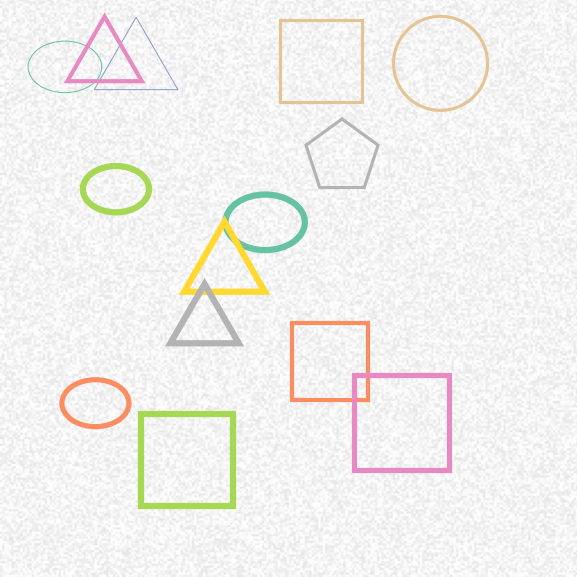[{"shape": "oval", "thickness": 3, "radius": 0.34, "center": [0.459, 0.614]}, {"shape": "oval", "thickness": 0.5, "radius": 0.32, "center": [0.112, 0.883]}, {"shape": "oval", "thickness": 2.5, "radius": 0.29, "center": [0.165, 0.301]}, {"shape": "square", "thickness": 2, "radius": 0.33, "center": [0.572, 0.373]}, {"shape": "triangle", "thickness": 0.5, "radius": 0.42, "center": [0.236, 0.886]}, {"shape": "square", "thickness": 2.5, "radius": 0.41, "center": [0.695, 0.267]}, {"shape": "triangle", "thickness": 2, "radius": 0.37, "center": [0.181, 0.896]}, {"shape": "square", "thickness": 3, "radius": 0.4, "center": [0.324, 0.202]}, {"shape": "oval", "thickness": 3, "radius": 0.29, "center": [0.201, 0.672]}, {"shape": "triangle", "thickness": 3, "radius": 0.4, "center": [0.389, 0.534]}, {"shape": "square", "thickness": 1.5, "radius": 0.35, "center": [0.556, 0.894]}, {"shape": "circle", "thickness": 1.5, "radius": 0.41, "center": [0.763, 0.889]}, {"shape": "triangle", "thickness": 3, "radius": 0.34, "center": [0.354, 0.439]}, {"shape": "pentagon", "thickness": 1.5, "radius": 0.33, "center": [0.592, 0.728]}]